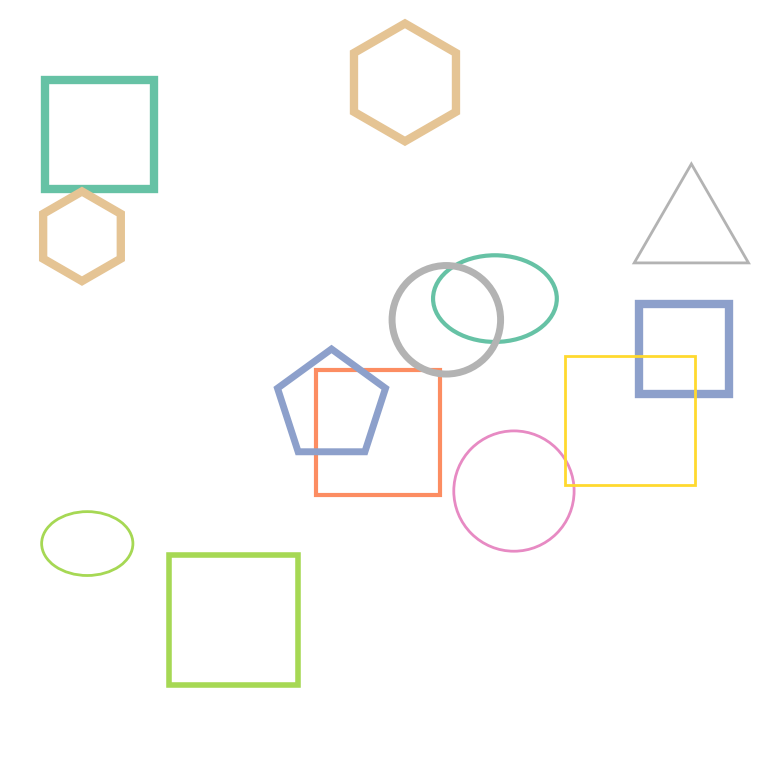[{"shape": "square", "thickness": 3, "radius": 0.35, "center": [0.13, 0.825]}, {"shape": "oval", "thickness": 1.5, "radius": 0.4, "center": [0.643, 0.612]}, {"shape": "square", "thickness": 1.5, "radius": 0.4, "center": [0.491, 0.438]}, {"shape": "pentagon", "thickness": 2.5, "radius": 0.37, "center": [0.431, 0.473]}, {"shape": "square", "thickness": 3, "radius": 0.29, "center": [0.888, 0.547]}, {"shape": "circle", "thickness": 1, "radius": 0.39, "center": [0.667, 0.362]}, {"shape": "oval", "thickness": 1, "radius": 0.3, "center": [0.113, 0.294]}, {"shape": "square", "thickness": 2, "radius": 0.42, "center": [0.303, 0.195]}, {"shape": "square", "thickness": 1, "radius": 0.42, "center": [0.818, 0.454]}, {"shape": "hexagon", "thickness": 3, "radius": 0.38, "center": [0.526, 0.893]}, {"shape": "hexagon", "thickness": 3, "radius": 0.29, "center": [0.106, 0.693]}, {"shape": "triangle", "thickness": 1, "radius": 0.43, "center": [0.898, 0.701]}, {"shape": "circle", "thickness": 2.5, "radius": 0.35, "center": [0.58, 0.585]}]